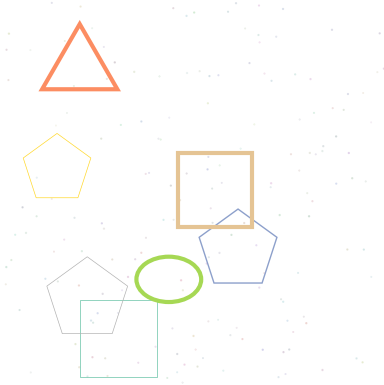[{"shape": "square", "thickness": 0.5, "radius": 0.5, "center": [0.308, 0.121]}, {"shape": "triangle", "thickness": 3, "radius": 0.56, "center": [0.207, 0.825]}, {"shape": "pentagon", "thickness": 1, "radius": 0.53, "center": [0.618, 0.351]}, {"shape": "oval", "thickness": 3, "radius": 0.42, "center": [0.438, 0.274]}, {"shape": "pentagon", "thickness": 0.5, "radius": 0.46, "center": [0.148, 0.561]}, {"shape": "square", "thickness": 3, "radius": 0.48, "center": [0.559, 0.507]}, {"shape": "pentagon", "thickness": 0.5, "radius": 0.55, "center": [0.227, 0.223]}]